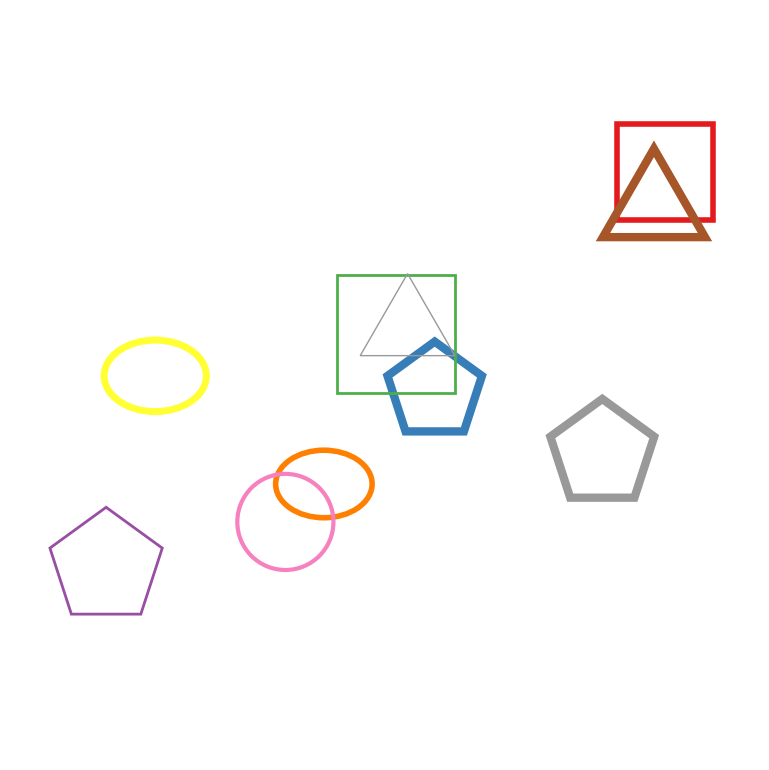[{"shape": "square", "thickness": 2, "radius": 0.31, "center": [0.863, 0.777]}, {"shape": "pentagon", "thickness": 3, "radius": 0.32, "center": [0.565, 0.492]}, {"shape": "square", "thickness": 1, "radius": 0.38, "center": [0.514, 0.566]}, {"shape": "pentagon", "thickness": 1, "radius": 0.38, "center": [0.138, 0.264]}, {"shape": "oval", "thickness": 2, "radius": 0.31, "center": [0.421, 0.371]}, {"shape": "oval", "thickness": 2.5, "radius": 0.33, "center": [0.202, 0.512]}, {"shape": "triangle", "thickness": 3, "radius": 0.38, "center": [0.849, 0.73]}, {"shape": "circle", "thickness": 1.5, "radius": 0.31, "center": [0.371, 0.322]}, {"shape": "pentagon", "thickness": 3, "radius": 0.35, "center": [0.782, 0.411]}, {"shape": "triangle", "thickness": 0.5, "radius": 0.35, "center": [0.529, 0.574]}]